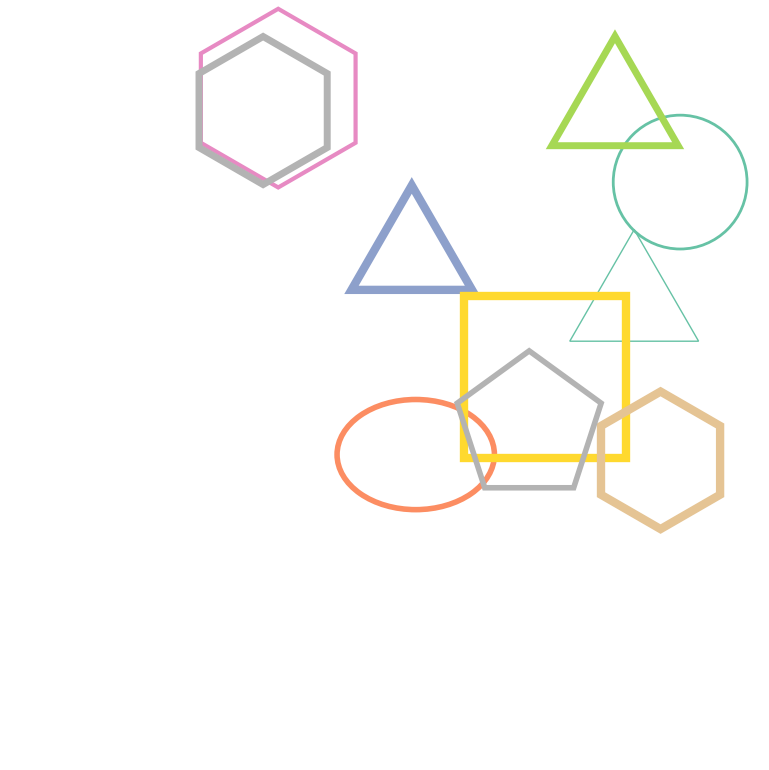[{"shape": "circle", "thickness": 1, "radius": 0.43, "center": [0.883, 0.764]}, {"shape": "triangle", "thickness": 0.5, "radius": 0.48, "center": [0.824, 0.605]}, {"shape": "oval", "thickness": 2, "radius": 0.51, "center": [0.54, 0.41]}, {"shape": "triangle", "thickness": 3, "radius": 0.45, "center": [0.535, 0.669]}, {"shape": "hexagon", "thickness": 1.5, "radius": 0.58, "center": [0.361, 0.873]}, {"shape": "triangle", "thickness": 2.5, "radius": 0.47, "center": [0.799, 0.858]}, {"shape": "square", "thickness": 3, "radius": 0.53, "center": [0.708, 0.511]}, {"shape": "hexagon", "thickness": 3, "radius": 0.45, "center": [0.858, 0.402]}, {"shape": "pentagon", "thickness": 2, "radius": 0.49, "center": [0.687, 0.446]}, {"shape": "hexagon", "thickness": 2.5, "radius": 0.48, "center": [0.342, 0.856]}]